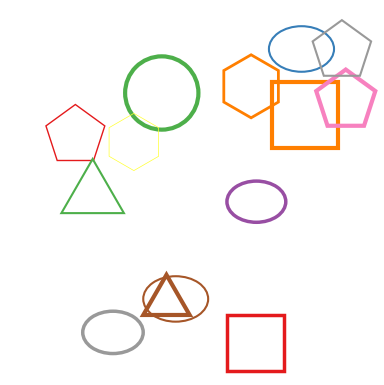[{"shape": "square", "thickness": 2.5, "radius": 0.37, "center": [0.663, 0.109]}, {"shape": "pentagon", "thickness": 1, "radius": 0.4, "center": [0.196, 0.648]}, {"shape": "oval", "thickness": 1.5, "radius": 0.42, "center": [0.783, 0.873]}, {"shape": "circle", "thickness": 3, "radius": 0.48, "center": [0.42, 0.758]}, {"shape": "triangle", "thickness": 1.5, "radius": 0.47, "center": [0.241, 0.493]}, {"shape": "oval", "thickness": 2.5, "radius": 0.38, "center": [0.666, 0.476]}, {"shape": "hexagon", "thickness": 2, "radius": 0.41, "center": [0.652, 0.776]}, {"shape": "square", "thickness": 3, "radius": 0.43, "center": [0.791, 0.702]}, {"shape": "hexagon", "thickness": 0.5, "radius": 0.37, "center": [0.348, 0.631]}, {"shape": "oval", "thickness": 1.5, "radius": 0.42, "center": [0.456, 0.224]}, {"shape": "triangle", "thickness": 3, "radius": 0.35, "center": [0.432, 0.217]}, {"shape": "pentagon", "thickness": 3, "radius": 0.4, "center": [0.898, 0.739]}, {"shape": "pentagon", "thickness": 1.5, "radius": 0.4, "center": [0.888, 0.868]}, {"shape": "oval", "thickness": 2.5, "radius": 0.39, "center": [0.293, 0.137]}]